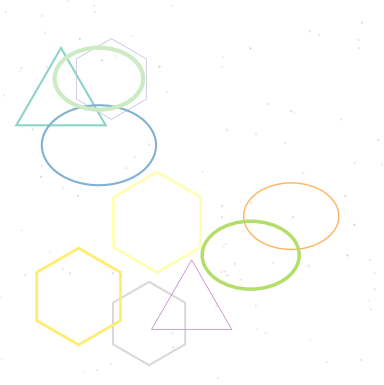[{"shape": "triangle", "thickness": 1.5, "radius": 0.67, "center": [0.158, 0.742]}, {"shape": "hexagon", "thickness": 2, "radius": 0.65, "center": [0.408, 0.423]}, {"shape": "hexagon", "thickness": 0.5, "radius": 0.52, "center": [0.289, 0.795]}, {"shape": "oval", "thickness": 1.5, "radius": 0.74, "center": [0.257, 0.623]}, {"shape": "oval", "thickness": 1, "radius": 0.62, "center": [0.756, 0.439]}, {"shape": "oval", "thickness": 2.5, "radius": 0.63, "center": [0.651, 0.337]}, {"shape": "hexagon", "thickness": 1.5, "radius": 0.54, "center": [0.387, 0.16]}, {"shape": "triangle", "thickness": 0.5, "radius": 0.6, "center": [0.498, 0.204]}, {"shape": "oval", "thickness": 3, "radius": 0.58, "center": [0.257, 0.796]}, {"shape": "hexagon", "thickness": 2, "radius": 0.63, "center": [0.204, 0.23]}]